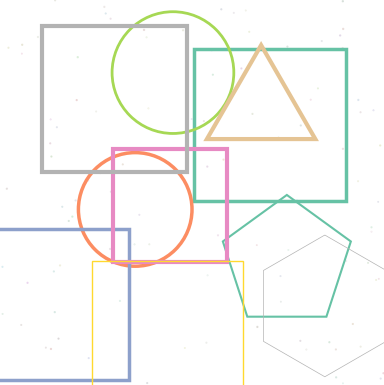[{"shape": "square", "thickness": 2.5, "radius": 0.99, "center": [0.7, 0.675]}, {"shape": "pentagon", "thickness": 1.5, "radius": 0.87, "center": [0.745, 0.319]}, {"shape": "circle", "thickness": 2.5, "radius": 0.74, "center": [0.351, 0.456]}, {"shape": "square", "thickness": 2.5, "radius": 0.98, "center": [0.14, 0.209]}, {"shape": "square", "thickness": 3, "radius": 0.74, "center": [0.441, 0.466]}, {"shape": "circle", "thickness": 2, "radius": 0.79, "center": [0.449, 0.811]}, {"shape": "square", "thickness": 1, "radius": 0.98, "center": [0.435, 0.126]}, {"shape": "triangle", "thickness": 3, "radius": 0.81, "center": [0.678, 0.72]}, {"shape": "hexagon", "thickness": 0.5, "radius": 0.92, "center": [0.844, 0.205]}, {"shape": "square", "thickness": 3, "radius": 0.94, "center": [0.298, 0.743]}]